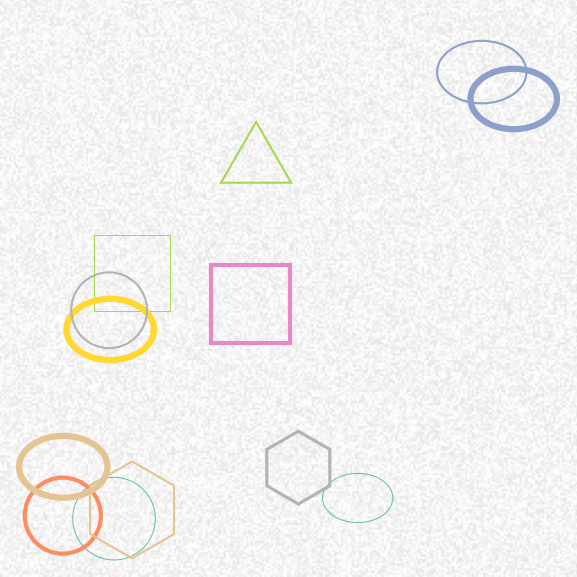[{"shape": "circle", "thickness": 0.5, "radius": 0.36, "center": [0.197, 0.101]}, {"shape": "oval", "thickness": 0.5, "radius": 0.3, "center": [0.619, 0.137]}, {"shape": "circle", "thickness": 2, "radius": 0.33, "center": [0.109, 0.106]}, {"shape": "oval", "thickness": 3, "radius": 0.37, "center": [0.89, 0.828]}, {"shape": "oval", "thickness": 1, "radius": 0.39, "center": [0.834, 0.874]}, {"shape": "square", "thickness": 2, "radius": 0.34, "center": [0.434, 0.472]}, {"shape": "triangle", "thickness": 1, "radius": 0.35, "center": [0.443, 0.718]}, {"shape": "square", "thickness": 0.5, "radius": 0.33, "center": [0.228, 0.526]}, {"shape": "oval", "thickness": 3, "radius": 0.38, "center": [0.191, 0.429]}, {"shape": "oval", "thickness": 3, "radius": 0.38, "center": [0.11, 0.191]}, {"shape": "hexagon", "thickness": 1, "radius": 0.42, "center": [0.229, 0.116]}, {"shape": "hexagon", "thickness": 1.5, "radius": 0.31, "center": [0.517, 0.189]}, {"shape": "circle", "thickness": 1, "radius": 0.33, "center": [0.189, 0.462]}]